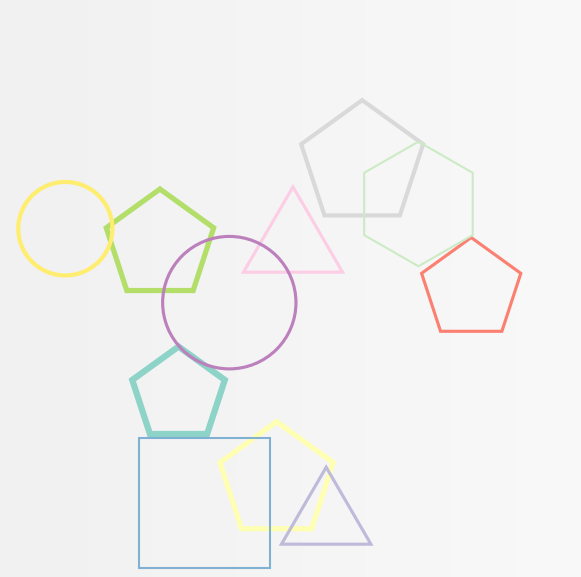[{"shape": "pentagon", "thickness": 3, "radius": 0.42, "center": [0.307, 0.315]}, {"shape": "pentagon", "thickness": 2.5, "radius": 0.51, "center": [0.476, 0.166]}, {"shape": "triangle", "thickness": 1.5, "radius": 0.44, "center": [0.561, 0.101]}, {"shape": "pentagon", "thickness": 1.5, "radius": 0.45, "center": [0.811, 0.498]}, {"shape": "square", "thickness": 1, "radius": 0.57, "center": [0.352, 0.128]}, {"shape": "pentagon", "thickness": 2.5, "radius": 0.49, "center": [0.275, 0.575]}, {"shape": "triangle", "thickness": 1.5, "radius": 0.49, "center": [0.504, 0.577]}, {"shape": "pentagon", "thickness": 2, "radius": 0.55, "center": [0.623, 0.715]}, {"shape": "circle", "thickness": 1.5, "radius": 0.57, "center": [0.395, 0.475]}, {"shape": "hexagon", "thickness": 1, "radius": 0.54, "center": [0.72, 0.646]}, {"shape": "circle", "thickness": 2, "radius": 0.4, "center": [0.112, 0.603]}]